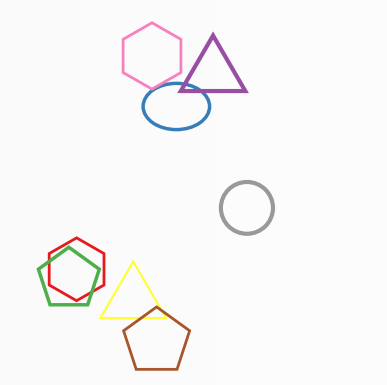[{"shape": "hexagon", "thickness": 2, "radius": 0.41, "center": [0.198, 0.301]}, {"shape": "oval", "thickness": 2.5, "radius": 0.43, "center": [0.455, 0.723]}, {"shape": "pentagon", "thickness": 2.5, "radius": 0.41, "center": [0.178, 0.275]}, {"shape": "triangle", "thickness": 3, "radius": 0.48, "center": [0.55, 0.812]}, {"shape": "triangle", "thickness": 1.5, "radius": 0.49, "center": [0.344, 0.223]}, {"shape": "pentagon", "thickness": 2, "radius": 0.45, "center": [0.404, 0.113]}, {"shape": "hexagon", "thickness": 2, "radius": 0.43, "center": [0.392, 0.855]}, {"shape": "circle", "thickness": 3, "radius": 0.34, "center": [0.637, 0.46]}]